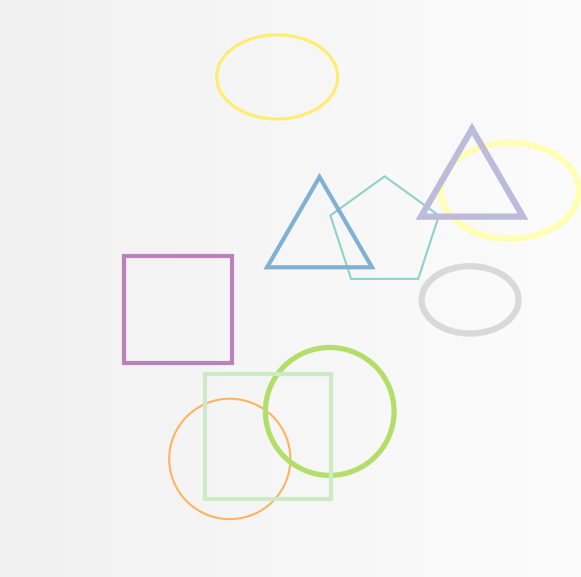[{"shape": "pentagon", "thickness": 1, "radius": 0.49, "center": [0.662, 0.596]}, {"shape": "oval", "thickness": 3, "radius": 0.59, "center": [0.877, 0.669]}, {"shape": "triangle", "thickness": 3, "radius": 0.51, "center": [0.812, 0.675]}, {"shape": "triangle", "thickness": 2, "radius": 0.52, "center": [0.55, 0.588]}, {"shape": "circle", "thickness": 1, "radius": 0.52, "center": [0.395, 0.204]}, {"shape": "circle", "thickness": 2.5, "radius": 0.55, "center": [0.567, 0.287]}, {"shape": "oval", "thickness": 3, "radius": 0.42, "center": [0.809, 0.48]}, {"shape": "square", "thickness": 2, "radius": 0.46, "center": [0.306, 0.464]}, {"shape": "square", "thickness": 2, "radius": 0.54, "center": [0.461, 0.243]}, {"shape": "oval", "thickness": 1.5, "radius": 0.52, "center": [0.477, 0.866]}]